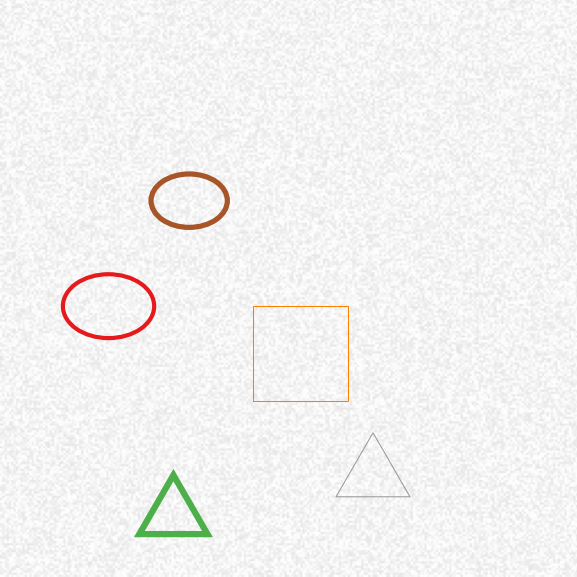[{"shape": "oval", "thickness": 2, "radius": 0.4, "center": [0.188, 0.469]}, {"shape": "triangle", "thickness": 3, "radius": 0.34, "center": [0.3, 0.108]}, {"shape": "square", "thickness": 0.5, "radius": 0.41, "center": [0.52, 0.387]}, {"shape": "oval", "thickness": 2.5, "radius": 0.33, "center": [0.328, 0.652]}, {"shape": "triangle", "thickness": 0.5, "radius": 0.37, "center": [0.646, 0.176]}]